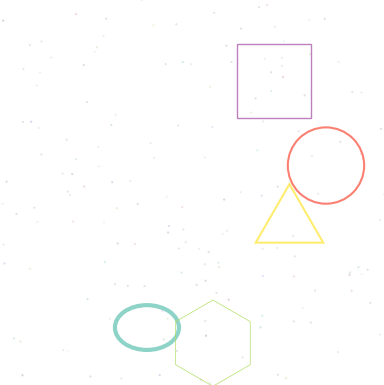[{"shape": "oval", "thickness": 3, "radius": 0.42, "center": [0.382, 0.149]}, {"shape": "circle", "thickness": 1.5, "radius": 0.5, "center": [0.847, 0.57]}, {"shape": "hexagon", "thickness": 0.5, "radius": 0.56, "center": [0.553, 0.109]}, {"shape": "square", "thickness": 1, "radius": 0.48, "center": [0.711, 0.789]}, {"shape": "triangle", "thickness": 1.5, "radius": 0.51, "center": [0.752, 0.42]}]